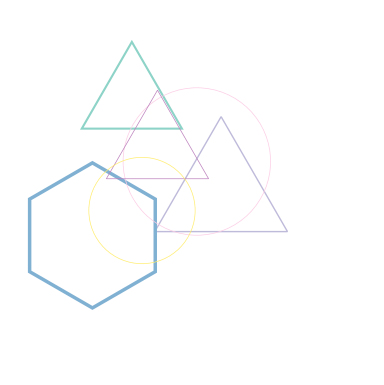[{"shape": "triangle", "thickness": 1.5, "radius": 0.75, "center": [0.342, 0.741]}, {"shape": "triangle", "thickness": 1, "radius": 0.99, "center": [0.574, 0.498]}, {"shape": "hexagon", "thickness": 2.5, "radius": 0.94, "center": [0.24, 0.389]}, {"shape": "circle", "thickness": 0.5, "radius": 0.96, "center": [0.511, 0.581]}, {"shape": "triangle", "thickness": 0.5, "radius": 0.77, "center": [0.409, 0.612]}, {"shape": "circle", "thickness": 0.5, "radius": 0.69, "center": [0.369, 0.453]}]